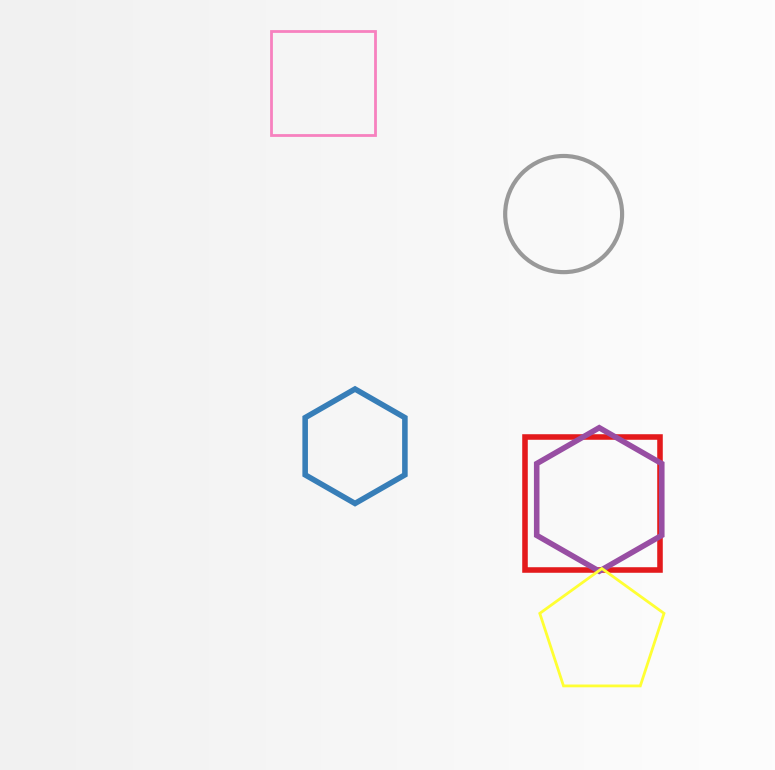[{"shape": "square", "thickness": 2, "radius": 0.43, "center": [0.765, 0.346]}, {"shape": "hexagon", "thickness": 2, "radius": 0.37, "center": [0.458, 0.42]}, {"shape": "hexagon", "thickness": 2, "radius": 0.47, "center": [0.773, 0.351]}, {"shape": "pentagon", "thickness": 1, "radius": 0.42, "center": [0.777, 0.177]}, {"shape": "square", "thickness": 1, "radius": 0.34, "center": [0.417, 0.892]}, {"shape": "circle", "thickness": 1.5, "radius": 0.38, "center": [0.727, 0.722]}]